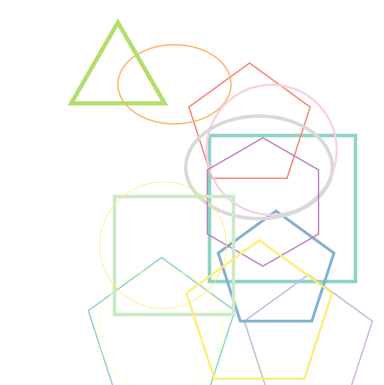[{"shape": "pentagon", "thickness": 1, "radius": 1.0, "center": [0.42, 0.131]}, {"shape": "square", "thickness": 2.5, "radius": 0.95, "center": [0.732, 0.46]}, {"shape": "circle", "thickness": 0.5, "radius": 0.81, "center": [0.418, 0.14]}, {"shape": "pentagon", "thickness": 1, "radius": 0.87, "center": [0.801, 0.112]}, {"shape": "pentagon", "thickness": 1, "radius": 0.83, "center": [0.648, 0.671]}, {"shape": "pentagon", "thickness": 2, "radius": 0.79, "center": [0.717, 0.294]}, {"shape": "oval", "thickness": 1, "radius": 0.73, "center": [0.453, 0.781]}, {"shape": "triangle", "thickness": 3, "radius": 0.7, "center": [0.306, 0.802]}, {"shape": "circle", "thickness": 1.5, "radius": 0.84, "center": [0.705, 0.611]}, {"shape": "oval", "thickness": 2.5, "radius": 0.95, "center": [0.673, 0.565]}, {"shape": "hexagon", "thickness": 1, "radius": 0.83, "center": [0.683, 0.475]}, {"shape": "square", "thickness": 2.5, "radius": 0.77, "center": [0.452, 0.338]}, {"shape": "circle", "thickness": 0.5, "radius": 0.82, "center": [0.424, 0.363]}, {"shape": "pentagon", "thickness": 1.5, "radius": 0.99, "center": [0.674, 0.177]}]